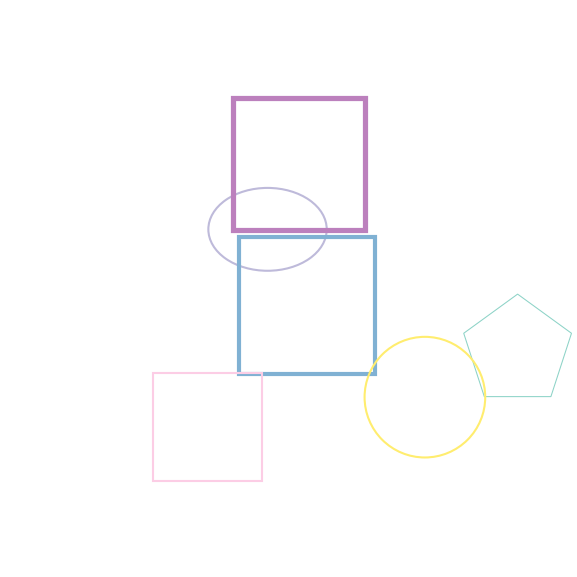[{"shape": "pentagon", "thickness": 0.5, "radius": 0.49, "center": [0.896, 0.392]}, {"shape": "oval", "thickness": 1, "radius": 0.51, "center": [0.463, 0.602]}, {"shape": "square", "thickness": 2, "radius": 0.59, "center": [0.532, 0.47]}, {"shape": "square", "thickness": 1, "radius": 0.47, "center": [0.359, 0.26]}, {"shape": "square", "thickness": 2.5, "radius": 0.57, "center": [0.518, 0.714]}, {"shape": "circle", "thickness": 1, "radius": 0.52, "center": [0.736, 0.311]}]